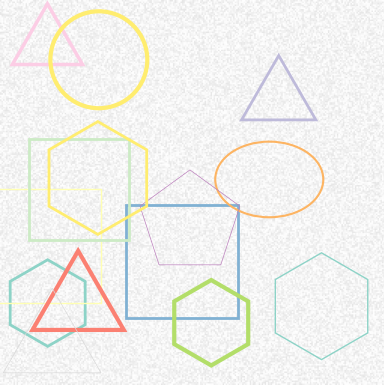[{"shape": "hexagon", "thickness": 2, "radius": 0.56, "center": [0.124, 0.213]}, {"shape": "hexagon", "thickness": 1, "radius": 0.69, "center": [0.835, 0.205]}, {"shape": "square", "thickness": 1, "radius": 0.74, "center": [0.113, 0.36]}, {"shape": "triangle", "thickness": 2, "radius": 0.56, "center": [0.724, 0.744]}, {"shape": "triangle", "thickness": 3, "radius": 0.68, "center": [0.203, 0.211]}, {"shape": "square", "thickness": 2, "radius": 0.73, "center": [0.473, 0.321]}, {"shape": "oval", "thickness": 1.5, "radius": 0.7, "center": [0.699, 0.534]}, {"shape": "hexagon", "thickness": 3, "radius": 0.55, "center": [0.549, 0.162]}, {"shape": "triangle", "thickness": 2.5, "radius": 0.53, "center": [0.123, 0.885]}, {"shape": "triangle", "thickness": 0.5, "radius": 0.73, "center": [0.136, 0.105]}, {"shape": "pentagon", "thickness": 0.5, "radius": 0.68, "center": [0.493, 0.422]}, {"shape": "square", "thickness": 2, "radius": 0.65, "center": [0.206, 0.508]}, {"shape": "hexagon", "thickness": 2, "radius": 0.73, "center": [0.254, 0.538]}, {"shape": "circle", "thickness": 3, "radius": 0.63, "center": [0.257, 0.845]}]